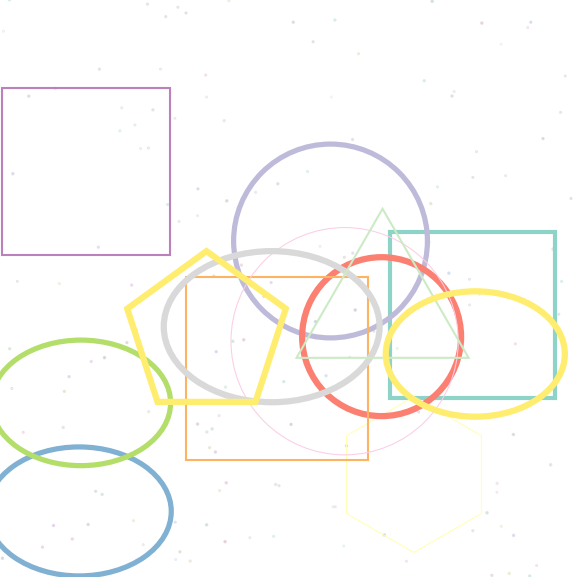[{"shape": "square", "thickness": 2, "radius": 0.72, "center": [0.818, 0.454]}, {"shape": "hexagon", "thickness": 0.5, "radius": 0.67, "center": [0.717, 0.177]}, {"shape": "circle", "thickness": 2.5, "radius": 0.84, "center": [0.572, 0.582]}, {"shape": "circle", "thickness": 3, "radius": 0.69, "center": [0.661, 0.416]}, {"shape": "oval", "thickness": 2.5, "radius": 0.8, "center": [0.137, 0.114]}, {"shape": "square", "thickness": 1, "radius": 0.79, "center": [0.48, 0.361]}, {"shape": "oval", "thickness": 2.5, "radius": 0.78, "center": [0.14, 0.302]}, {"shape": "circle", "thickness": 0.5, "radius": 0.98, "center": [0.597, 0.408]}, {"shape": "oval", "thickness": 3, "radius": 0.93, "center": [0.47, 0.433]}, {"shape": "square", "thickness": 1, "radius": 0.72, "center": [0.149, 0.703]}, {"shape": "triangle", "thickness": 1, "radius": 0.86, "center": [0.662, 0.466]}, {"shape": "oval", "thickness": 3, "radius": 0.78, "center": [0.823, 0.386]}, {"shape": "pentagon", "thickness": 3, "radius": 0.72, "center": [0.358, 0.42]}]